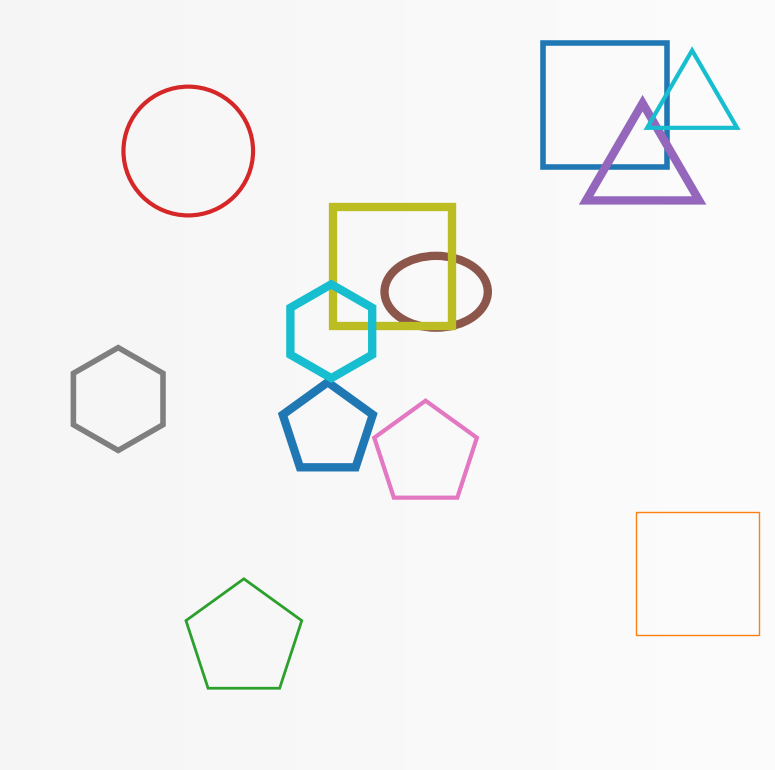[{"shape": "pentagon", "thickness": 3, "radius": 0.31, "center": [0.423, 0.443]}, {"shape": "square", "thickness": 2, "radius": 0.4, "center": [0.78, 0.864]}, {"shape": "square", "thickness": 0.5, "radius": 0.4, "center": [0.9, 0.256]}, {"shape": "pentagon", "thickness": 1, "radius": 0.39, "center": [0.315, 0.17]}, {"shape": "circle", "thickness": 1.5, "radius": 0.42, "center": [0.243, 0.804]}, {"shape": "triangle", "thickness": 3, "radius": 0.42, "center": [0.829, 0.782]}, {"shape": "oval", "thickness": 3, "radius": 0.33, "center": [0.563, 0.621]}, {"shape": "pentagon", "thickness": 1.5, "radius": 0.35, "center": [0.549, 0.41]}, {"shape": "hexagon", "thickness": 2, "radius": 0.33, "center": [0.153, 0.482]}, {"shape": "square", "thickness": 3, "radius": 0.39, "center": [0.506, 0.654]}, {"shape": "hexagon", "thickness": 3, "radius": 0.3, "center": [0.427, 0.57]}, {"shape": "triangle", "thickness": 1.5, "radius": 0.34, "center": [0.893, 0.868]}]